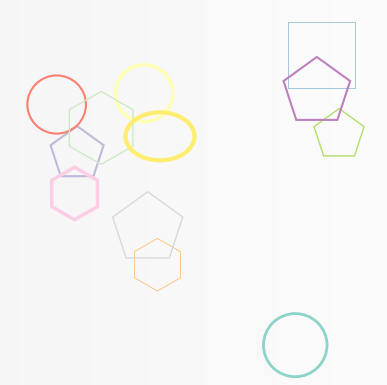[{"shape": "circle", "thickness": 2, "radius": 0.41, "center": [0.762, 0.104]}, {"shape": "circle", "thickness": 2.5, "radius": 0.37, "center": [0.372, 0.758]}, {"shape": "pentagon", "thickness": 1.5, "radius": 0.36, "center": [0.199, 0.601]}, {"shape": "circle", "thickness": 1.5, "radius": 0.38, "center": [0.146, 0.729]}, {"shape": "square", "thickness": 0.5, "radius": 0.43, "center": [0.83, 0.857]}, {"shape": "hexagon", "thickness": 0.5, "radius": 0.34, "center": [0.406, 0.312]}, {"shape": "pentagon", "thickness": 1, "radius": 0.34, "center": [0.875, 0.65]}, {"shape": "hexagon", "thickness": 2.5, "radius": 0.34, "center": [0.193, 0.497]}, {"shape": "pentagon", "thickness": 1, "radius": 0.48, "center": [0.381, 0.407]}, {"shape": "pentagon", "thickness": 1.5, "radius": 0.45, "center": [0.818, 0.762]}, {"shape": "hexagon", "thickness": 1, "radius": 0.47, "center": [0.261, 0.668]}, {"shape": "oval", "thickness": 3, "radius": 0.44, "center": [0.413, 0.646]}]